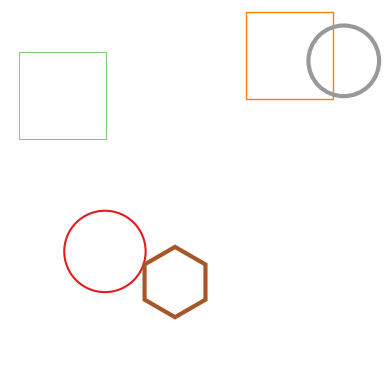[{"shape": "circle", "thickness": 1.5, "radius": 0.53, "center": [0.273, 0.347]}, {"shape": "square", "thickness": 0.5, "radius": 0.56, "center": [0.162, 0.751]}, {"shape": "square", "thickness": 1, "radius": 0.57, "center": [0.752, 0.856]}, {"shape": "hexagon", "thickness": 3, "radius": 0.46, "center": [0.455, 0.267]}, {"shape": "circle", "thickness": 3, "radius": 0.46, "center": [0.893, 0.842]}]